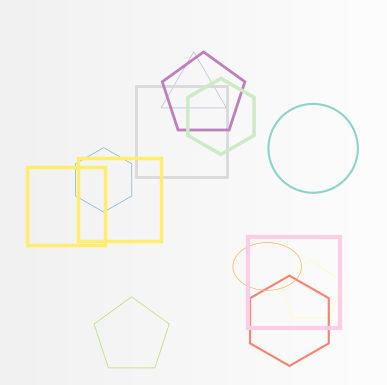[{"shape": "circle", "thickness": 1.5, "radius": 0.58, "center": [0.808, 0.615]}, {"shape": "pentagon", "thickness": 0.5, "radius": 0.42, "center": [0.803, 0.242]}, {"shape": "triangle", "thickness": 0.5, "radius": 0.49, "center": [0.5, 0.768]}, {"shape": "hexagon", "thickness": 1.5, "radius": 0.59, "center": [0.747, 0.167]}, {"shape": "hexagon", "thickness": 0.5, "radius": 0.42, "center": [0.268, 0.533]}, {"shape": "oval", "thickness": 0.5, "radius": 0.44, "center": [0.69, 0.308]}, {"shape": "pentagon", "thickness": 0.5, "radius": 0.51, "center": [0.34, 0.127]}, {"shape": "square", "thickness": 3, "radius": 0.59, "center": [0.759, 0.265]}, {"shape": "square", "thickness": 2, "radius": 0.59, "center": [0.469, 0.658]}, {"shape": "pentagon", "thickness": 2, "radius": 0.56, "center": [0.525, 0.753]}, {"shape": "hexagon", "thickness": 2.5, "radius": 0.49, "center": [0.57, 0.698]}, {"shape": "square", "thickness": 2.5, "radius": 0.5, "center": [0.171, 0.465]}, {"shape": "square", "thickness": 2.5, "radius": 0.54, "center": [0.308, 0.482]}]